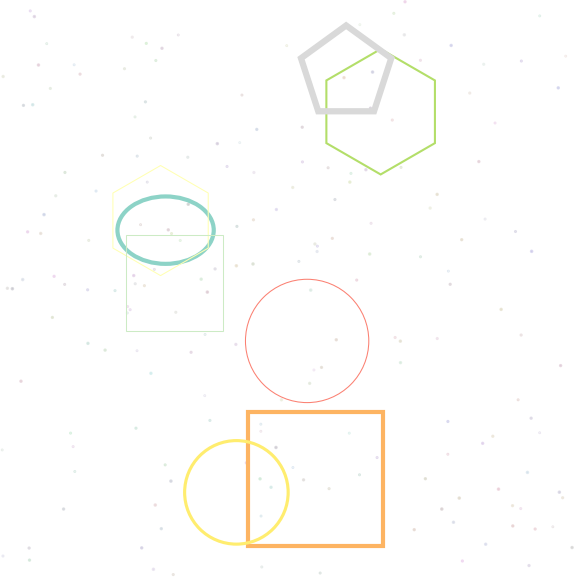[{"shape": "oval", "thickness": 2, "radius": 0.42, "center": [0.287, 0.601]}, {"shape": "hexagon", "thickness": 0.5, "radius": 0.48, "center": [0.278, 0.617]}, {"shape": "circle", "thickness": 0.5, "radius": 0.53, "center": [0.532, 0.409]}, {"shape": "square", "thickness": 2, "radius": 0.58, "center": [0.546, 0.17]}, {"shape": "hexagon", "thickness": 1, "radius": 0.54, "center": [0.659, 0.806]}, {"shape": "pentagon", "thickness": 3, "radius": 0.41, "center": [0.599, 0.873]}, {"shape": "square", "thickness": 0.5, "radius": 0.42, "center": [0.302, 0.509]}, {"shape": "circle", "thickness": 1.5, "radius": 0.45, "center": [0.409, 0.147]}]